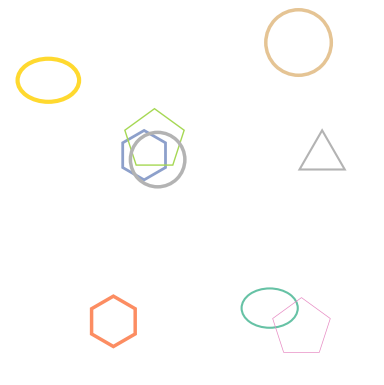[{"shape": "oval", "thickness": 1.5, "radius": 0.36, "center": [0.7, 0.2]}, {"shape": "hexagon", "thickness": 2.5, "radius": 0.33, "center": [0.295, 0.165]}, {"shape": "hexagon", "thickness": 2, "radius": 0.32, "center": [0.374, 0.597]}, {"shape": "pentagon", "thickness": 0.5, "radius": 0.39, "center": [0.783, 0.148]}, {"shape": "pentagon", "thickness": 1, "radius": 0.4, "center": [0.401, 0.637]}, {"shape": "oval", "thickness": 3, "radius": 0.4, "center": [0.126, 0.791]}, {"shape": "circle", "thickness": 2.5, "radius": 0.43, "center": [0.775, 0.89]}, {"shape": "triangle", "thickness": 1.5, "radius": 0.34, "center": [0.837, 0.594]}, {"shape": "circle", "thickness": 2.5, "radius": 0.35, "center": [0.409, 0.585]}]